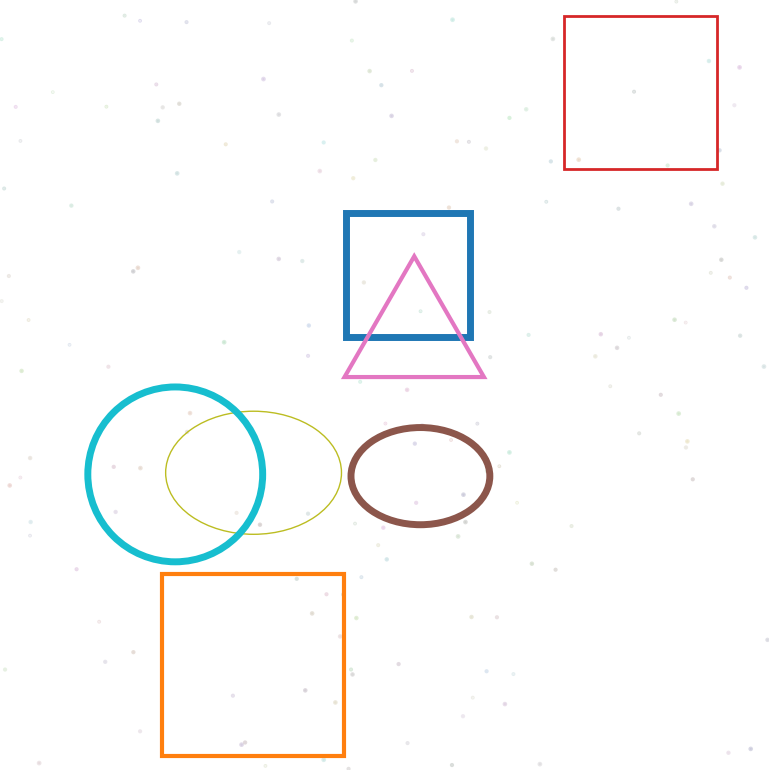[{"shape": "square", "thickness": 2.5, "radius": 0.4, "center": [0.53, 0.643]}, {"shape": "square", "thickness": 1.5, "radius": 0.59, "center": [0.328, 0.137]}, {"shape": "square", "thickness": 1, "radius": 0.5, "center": [0.832, 0.88]}, {"shape": "oval", "thickness": 2.5, "radius": 0.45, "center": [0.546, 0.382]}, {"shape": "triangle", "thickness": 1.5, "radius": 0.52, "center": [0.538, 0.563]}, {"shape": "oval", "thickness": 0.5, "radius": 0.57, "center": [0.329, 0.386]}, {"shape": "circle", "thickness": 2.5, "radius": 0.57, "center": [0.228, 0.384]}]